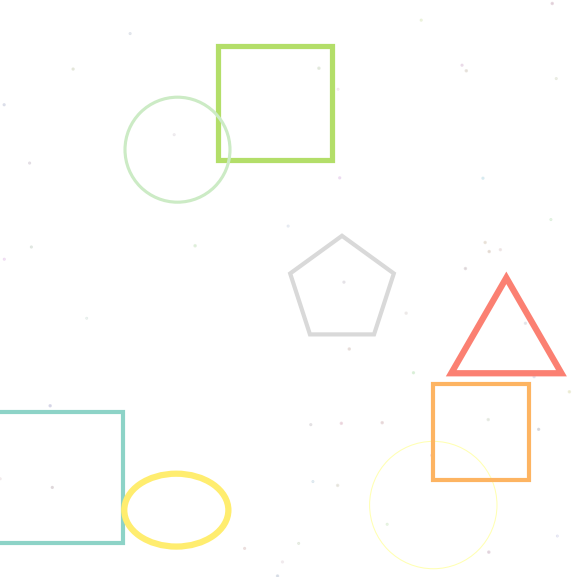[{"shape": "square", "thickness": 2, "radius": 0.57, "center": [0.1, 0.172]}, {"shape": "circle", "thickness": 0.5, "radius": 0.55, "center": [0.75, 0.125]}, {"shape": "triangle", "thickness": 3, "radius": 0.55, "center": [0.877, 0.408]}, {"shape": "square", "thickness": 2, "radius": 0.41, "center": [0.833, 0.251]}, {"shape": "square", "thickness": 2.5, "radius": 0.49, "center": [0.476, 0.821]}, {"shape": "pentagon", "thickness": 2, "radius": 0.47, "center": [0.592, 0.496]}, {"shape": "circle", "thickness": 1.5, "radius": 0.45, "center": [0.307, 0.74]}, {"shape": "oval", "thickness": 3, "radius": 0.45, "center": [0.305, 0.116]}]